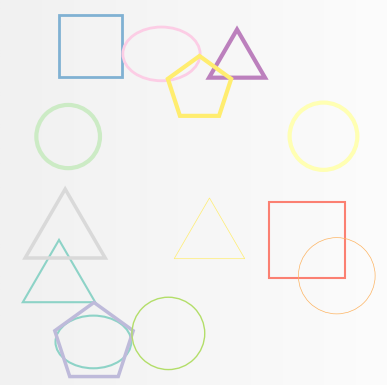[{"shape": "triangle", "thickness": 1.5, "radius": 0.54, "center": [0.152, 0.269]}, {"shape": "oval", "thickness": 1.5, "radius": 0.49, "center": [0.241, 0.112]}, {"shape": "circle", "thickness": 3, "radius": 0.44, "center": [0.835, 0.646]}, {"shape": "pentagon", "thickness": 2.5, "radius": 0.53, "center": [0.243, 0.108]}, {"shape": "square", "thickness": 1.5, "radius": 0.49, "center": [0.792, 0.376]}, {"shape": "square", "thickness": 2, "radius": 0.41, "center": [0.234, 0.88]}, {"shape": "circle", "thickness": 0.5, "radius": 0.5, "center": [0.869, 0.284]}, {"shape": "circle", "thickness": 1, "radius": 0.47, "center": [0.434, 0.134]}, {"shape": "oval", "thickness": 2, "radius": 0.5, "center": [0.417, 0.86]}, {"shape": "triangle", "thickness": 2.5, "radius": 0.6, "center": [0.168, 0.39]}, {"shape": "triangle", "thickness": 3, "radius": 0.42, "center": [0.612, 0.84]}, {"shape": "circle", "thickness": 3, "radius": 0.41, "center": [0.176, 0.645]}, {"shape": "triangle", "thickness": 0.5, "radius": 0.53, "center": [0.541, 0.381]}, {"shape": "pentagon", "thickness": 3, "radius": 0.43, "center": [0.515, 0.769]}]